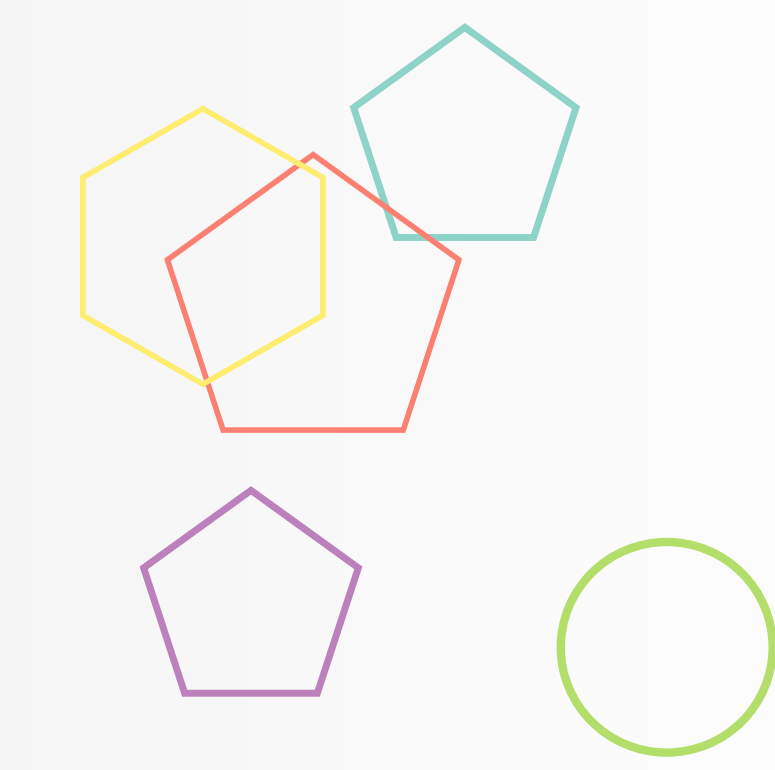[{"shape": "pentagon", "thickness": 2.5, "radius": 0.75, "center": [0.6, 0.814]}, {"shape": "pentagon", "thickness": 2, "radius": 0.99, "center": [0.404, 0.601]}, {"shape": "circle", "thickness": 3, "radius": 0.68, "center": [0.86, 0.159]}, {"shape": "pentagon", "thickness": 2.5, "radius": 0.73, "center": [0.324, 0.218]}, {"shape": "hexagon", "thickness": 2, "radius": 0.89, "center": [0.262, 0.68]}]